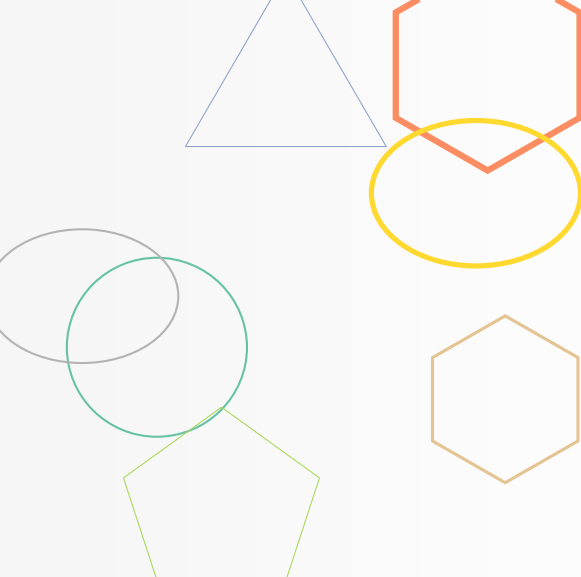[{"shape": "circle", "thickness": 1, "radius": 0.77, "center": [0.27, 0.398]}, {"shape": "hexagon", "thickness": 3, "radius": 0.91, "center": [0.839, 0.886]}, {"shape": "triangle", "thickness": 0.5, "radius": 1.0, "center": [0.492, 0.845]}, {"shape": "pentagon", "thickness": 0.5, "radius": 0.89, "center": [0.381, 0.117]}, {"shape": "oval", "thickness": 2.5, "radius": 0.9, "center": [0.819, 0.665]}, {"shape": "hexagon", "thickness": 1.5, "radius": 0.72, "center": [0.869, 0.308]}, {"shape": "oval", "thickness": 1, "radius": 0.83, "center": [0.141, 0.486]}]